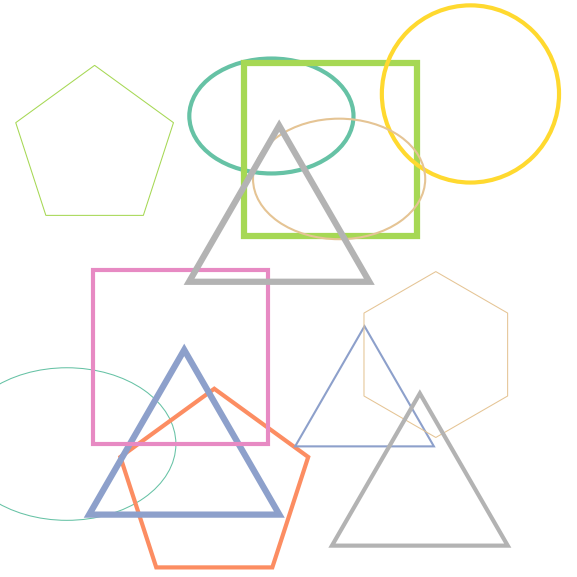[{"shape": "oval", "thickness": 2, "radius": 0.71, "center": [0.47, 0.798]}, {"shape": "oval", "thickness": 0.5, "radius": 0.94, "center": [0.116, 0.23]}, {"shape": "pentagon", "thickness": 2, "radius": 0.86, "center": [0.371, 0.155]}, {"shape": "triangle", "thickness": 3, "radius": 0.95, "center": [0.319, 0.203]}, {"shape": "triangle", "thickness": 1, "radius": 0.69, "center": [0.631, 0.296]}, {"shape": "square", "thickness": 2, "radius": 0.76, "center": [0.313, 0.381]}, {"shape": "pentagon", "thickness": 0.5, "radius": 0.72, "center": [0.164, 0.742]}, {"shape": "square", "thickness": 3, "radius": 0.75, "center": [0.572, 0.74]}, {"shape": "circle", "thickness": 2, "radius": 0.77, "center": [0.815, 0.836]}, {"shape": "hexagon", "thickness": 0.5, "radius": 0.72, "center": [0.755, 0.385]}, {"shape": "oval", "thickness": 1, "radius": 0.75, "center": [0.587, 0.689]}, {"shape": "triangle", "thickness": 2, "radius": 0.88, "center": [0.727, 0.142]}, {"shape": "triangle", "thickness": 3, "radius": 0.9, "center": [0.483, 0.601]}]